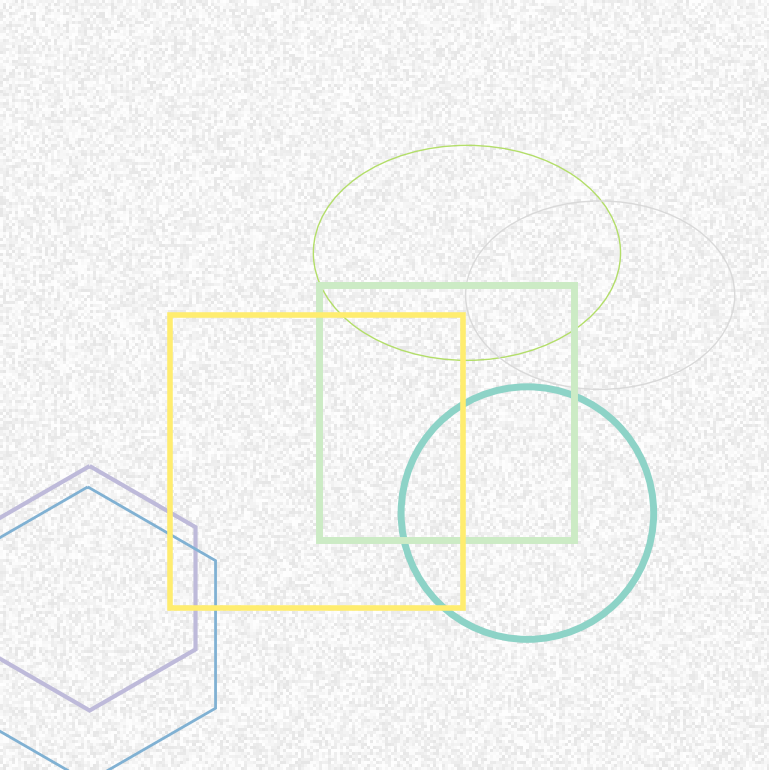[{"shape": "circle", "thickness": 2.5, "radius": 0.82, "center": [0.685, 0.334]}, {"shape": "hexagon", "thickness": 1.5, "radius": 0.79, "center": [0.116, 0.236]}, {"shape": "hexagon", "thickness": 1, "radius": 0.96, "center": [0.114, 0.176]}, {"shape": "oval", "thickness": 0.5, "radius": 1.0, "center": [0.606, 0.672]}, {"shape": "oval", "thickness": 0.5, "radius": 0.87, "center": [0.779, 0.617]}, {"shape": "square", "thickness": 2.5, "radius": 0.83, "center": [0.58, 0.464]}, {"shape": "square", "thickness": 2, "radius": 0.95, "center": [0.411, 0.401]}]